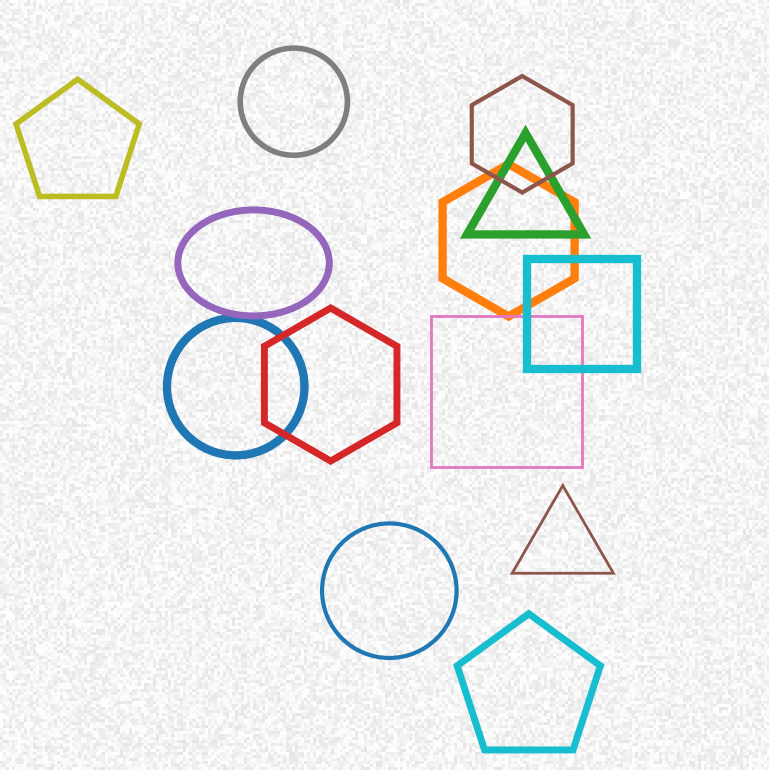[{"shape": "circle", "thickness": 1.5, "radius": 0.44, "center": [0.506, 0.233]}, {"shape": "circle", "thickness": 3, "radius": 0.45, "center": [0.306, 0.498]}, {"shape": "hexagon", "thickness": 3, "radius": 0.49, "center": [0.661, 0.688]}, {"shape": "triangle", "thickness": 3, "radius": 0.44, "center": [0.683, 0.739]}, {"shape": "hexagon", "thickness": 2.5, "radius": 0.5, "center": [0.429, 0.501]}, {"shape": "oval", "thickness": 2.5, "radius": 0.49, "center": [0.329, 0.659]}, {"shape": "triangle", "thickness": 1, "radius": 0.38, "center": [0.731, 0.293]}, {"shape": "hexagon", "thickness": 1.5, "radius": 0.38, "center": [0.678, 0.826]}, {"shape": "square", "thickness": 1, "radius": 0.49, "center": [0.657, 0.492]}, {"shape": "circle", "thickness": 2, "radius": 0.35, "center": [0.382, 0.868]}, {"shape": "pentagon", "thickness": 2, "radius": 0.42, "center": [0.101, 0.813]}, {"shape": "square", "thickness": 3, "radius": 0.36, "center": [0.756, 0.592]}, {"shape": "pentagon", "thickness": 2.5, "radius": 0.49, "center": [0.687, 0.105]}]